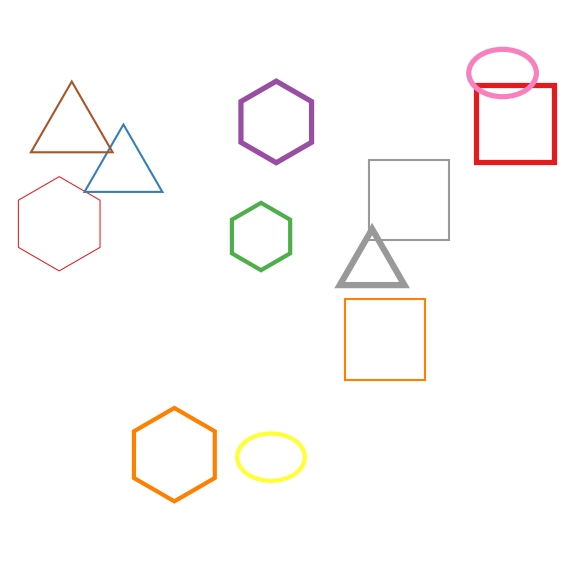[{"shape": "hexagon", "thickness": 0.5, "radius": 0.41, "center": [0.103, 0.612]}, {"shape": "square", "thickness": 2.5, "radius": 0.34, "center": [0.891, 0.785]}, {"shape": "triangle", "thickness": 1, "radius": 0.39, "center": [0.214, 0.706]}, {"shape": "hexagon", "thickness": 2, "radius": 0.29, "center": [0.452, 0.59]}, {"shape": "hexagon", "thickness": 2.5, "radius": 0.35, "center": [0.478, 0.788]}, {"shape": "hexagon", "thickness": 2, "radius": 0.4, "center": [0.302, 0.212]}, {"shape": "square", "thickness": 1, "radius": 0.35, "center": [0.666, 0.411]}, {"shape": "oval", "thickness": 2, "radius": 0.29, "center": [0.469, 0.207]}, {"shape": "triangle", "thickness": 1, "radius": 0.41, "center": [0.124, 0.776]}, {"shape": "oval", "thickness": 2.5, "radius": 0.29, "center": [0.87, 0.873]}, {"shape": "triangle", "thickness": 3, "radius": 0.32, "center": [0.644, 0.538]}, {"shape": "square", "thickness": 1, "radius": 0.35, "center": [0.708, 0.653]}]